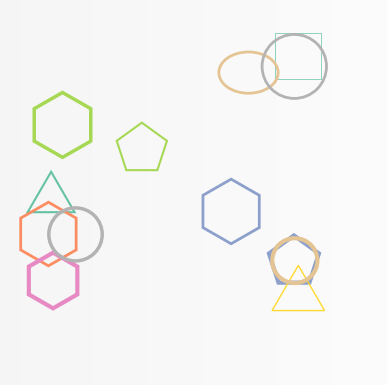[{"shape": "square", "thickness": 0.5, "radius": 0.3, "center": [0.768, 0.854]}, {"shape": "triangle", "thickness": 1.5, "radius": 0.35, "center": [0.132, 0.484]}, {"shape": "hexagon", "thickness": 2, "radius": 0.41, "center": [0.125, 0.392]}, {"shape": "pentagon", "thickness": 3, "radius": 0.34, "center": [0.759, 0.321]}, {"shape": "hexagon", "thickness": 2, "radius": 0.42, "center": [0.596, 0.451]}, {"shape": "hexagon", "thickness": 3, "radius": 0.36, "center": [0.137, 0.271]}, {"shape": "pentagon", "thickness": 1.5, "radius": 0.34, "center": [0.366, 0.613]}, {"shape": "hexagon", "thickness": 2.5, "radius": 0.42, "center": [0.161, 0.676]}, {"shape": "triangle", "thickness": 1, "radius": 0.39, "center": [0.77, 0.232]}, {"shape": "oval", "thickness": 2, "radius": 0.38, "center": [0.641, 0.811]}, {"shape": "circle", "thickness": 3, "radius": 0.29, "center": [0.761, 0.323]}, {"shape": "circle", "thickness": 2.5, "radius": 0.34, "center": [0.195, 0.391]}, {"shape": "circle", "thickness": 2, "radius": 0.42, "center": [0.759, 0.827]}]